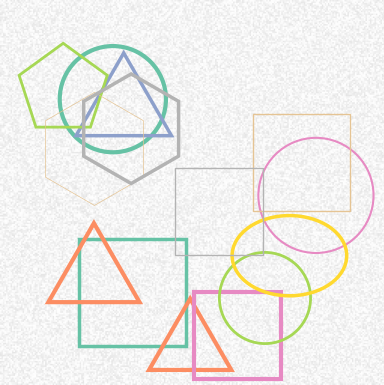[{"shape": "square", "thickness": 2.5, "radius": 0.69, "center": [0.345, 0.24]}, {"shape": "circle", "thickness": 3, "radius": 0.69, "center": [0.293, 0.742]}, {"shape": "triangle", "thickness": 3, "radius": 0.62, "center": [0.494, 0.101]}, {"shape": "triangle", "thickness": 3, "radius": 0.68, "center": [0.244, 0.284]}, {"shape": "triangle", "thickness": 2.5, "radius": 0.72, "center": [0.321, 0.719]}, {"shape": "circle", "thickness": 1.5, "radius": 0.75, "center": [0.821, 0.492]}, {"shape": "square", "thickness": 3, "radius": 0.57, "center": [0.617, 0.129]}, {"shape": "pentagon", "thickness": 2, "radius": 0.6, "center": [0.164, 0.767]}, {"shape": "circle", "thickness": 2, "radius": 0.59, "center": [0.688, 0.226]}, {"shape": "oval", "thickness": 2.5, "radius": 0.74, "center": [0.752, 0.336]}, {"shape": "square", "thickness": 1, "radius": 0.63, "center": [0.783, 0.578]}, {"shape": "hexagon", "thickness": 0.5, "radius": 0.73, "center": [0.245, 0.613]}, {"shape": "hexagon", "thickness": 2.5, "radius": 0.71, "center": [0.341, 0.666]}, {"shape": "square", "thickness": 1, "radius": 0.57, "center": [0.569, 0.451]}]